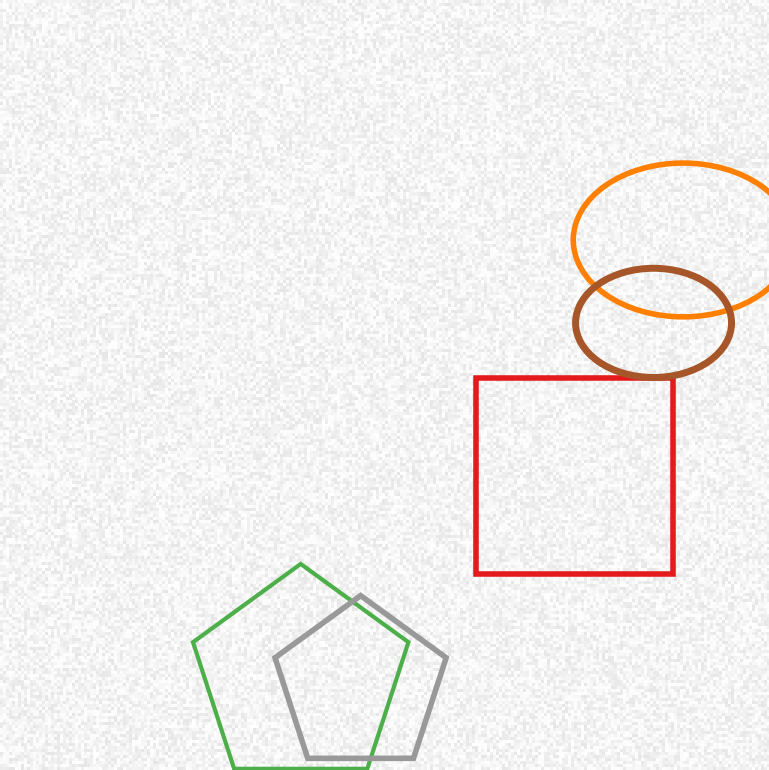[{"shape": "square", "thickness": 2, "radius": 0.64, "center": [0.746, 0.382]}, {"shape": "pentagon", "thickness": 1.5, "radius": 0.74, "center": [0.391, 0.121]}, {"shape": "oval", "thickness": 2, "radius": 0.71, "center": [0.887, 0.688]}, {"shape": "oval", "thickness": 2.5, "radius": 0.51, "center": [0.849, 0.581]}, {"shape": "pentagon", "thickness": 2, "radius": 0.58, "center": [0.468, 0.11]}]